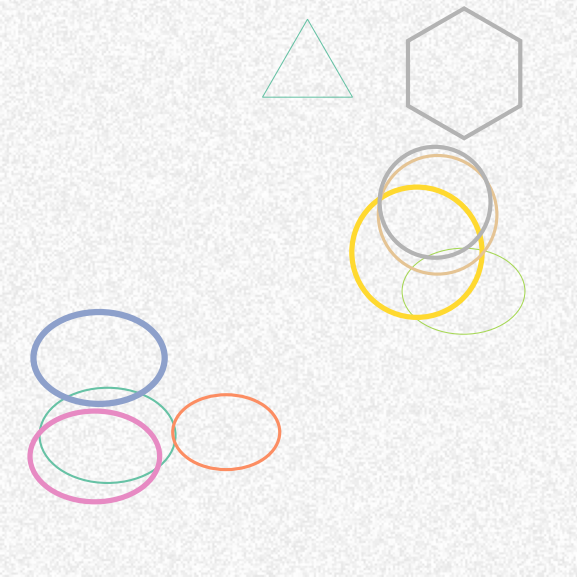[{"shape": "oval", "thickness": 1, "radius": 0.59, "center": [0.186, 0.245]}, {"shape": "triangle", "thickness": 0.5, "radius": 0.45, "center": [0.532, 0.876]}, {"shape": "oval", "thickness": 1.5, "radius": 0.46, "center": [0.392, 0.251]}, {"shape": "oval", "thickness": 3, "radius": 0.57, "center": [0.172, 0.379]}, {"shape": "oval", "thickness": 2.5, "radius": 0.56, "center": [0.164, 0.209]}, {"shape": "oval", "thickness": 0.5, "radius": 0.53, "center": [0.803, 0.495]}, {"shape": "circle", "thickness": 2.5, "radius": 0.56, "center": [0.722, 0.562]}, {"shape": "circle", "thickness": 1.5, "radius": 0.51, "center": [0.758, 0.627]}, {"shape": "hexagon", "thickness": 2, "radius": 0.56, "center": [0.804, 0.872]}, {"shape": "circle", "thickness": 2, "radius": 0.48, "center": [0.753, 0.649]}]